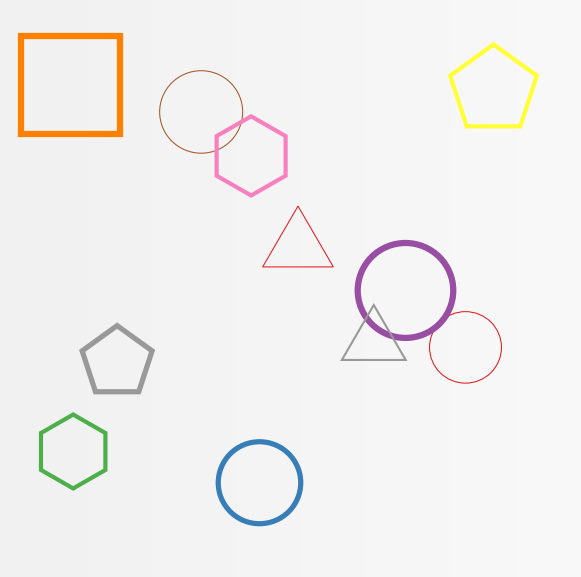[{"shape": "triangle", "thickness": 0.5, "radius": 0.35, "center": [0.513, 0.572]}, {"shape": "circle", "thickness": 0.5, "radius": 0.31, "center": [0.801, 0.398]}, {"shape": "circle", "thickness": 2.5, "radius": 0.35, "center": [0.446, 0.163]}, {"shape": "hexagon", "thickness": 2, "radius": 0.32, "center": [0.126, 0.217]}, {"shape": "circle", "thickness": 3, "radius": 0.41, "center": [0.698, 0.496]}, {"shape": "square", "thickness": 3, "radius": 0.42, "center": [0.121, 0.852]}, {"shape": "pentagon", "thickness": 2, "radius": 0.39, "center": [0.849, 0.844]}, {"shape": "circle", "thickness": 0.5, "radius": 0.36, "center": [0.346, 0.805]}, {"shape": "hexagon", "thickness": 2, "radius": 0.34, "center": [0.432, 0.729]}, {"shape": "triangle", "thickness": 1, "radius": 0.32, "center": [0.643, 0.408]}, {"shape": "pentagon", "thickness": 2.5, "radius": 0.32, "center": [0.202, 0.372]}]